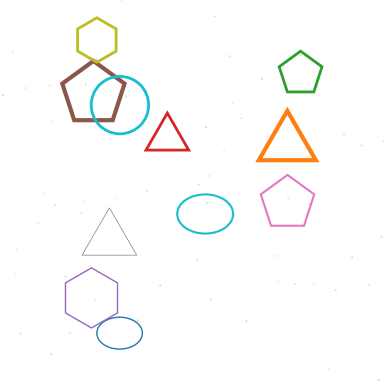[{"shape": "oval", "thickness": 1, "radius": 0.3, "center": [0.311, 0.135]}, {"shape": "triangle", "thickness": 3, "radius": 0.43, "center": [0.746, 0.627]}, {"shape": "pentagon", "thickness": 2, "radius": 0.29, "center": [0.781, 0.809]}, {"shape": "triangle", "thickness": 2, "radius": 0.32, "center": [0.435, 0.642]}, {"shape": "hexagon", "thickness": 1, "radius": 0.39, "center": [0.238, 0.226]}, {"shape": "pentagon", "thickness": 3, "radius": 0.43, "center": [0.243, 0.757]}, {"shape": "pentagon", "thickness": 1.5, "radius": 0.36, "center": [0.747, 0.473]}, {"shape": "triangle", "thickness": 0.5, "radius": 0.41, "center": [0.284, 0.378]}, {"shape": "hexagon", "thickness": 2, "radius": 0.29, "center": [0.252, 0.896]}, {"shape": "oval", "thickness": 1.5, "radius": 0.36, "center": [0.533, 0.444]}, {"shape": "circle", "thickness": 2, "radius": 0.37, "center": [0.311, 0.727]}]